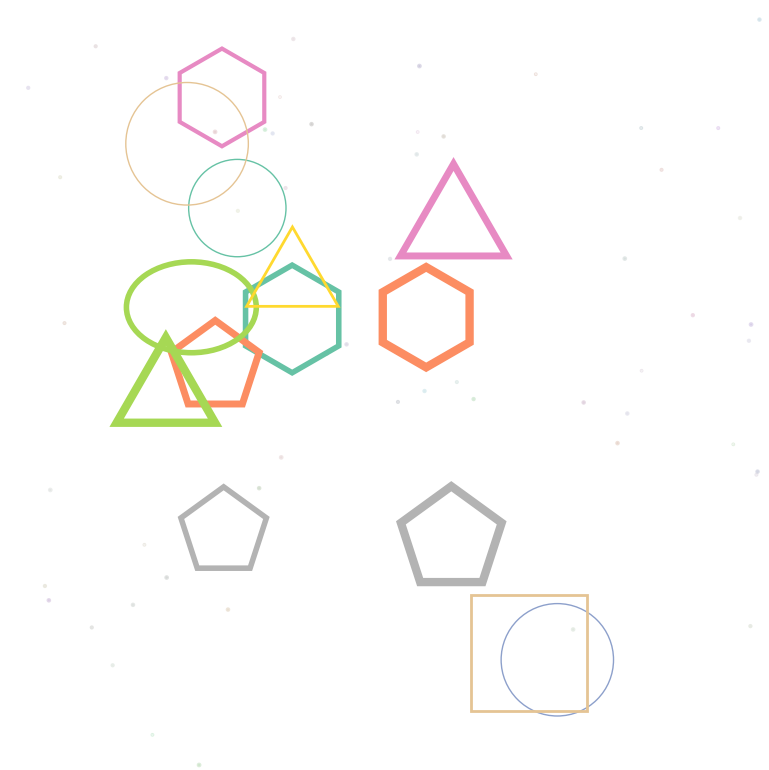[{"shape": "circle", "thickness": 0.5, "radius": 0.32, "center": [0.308, 0.73]}, {"shape": "hexagon", "thickness": 2, "radius": 0.35, "center": [0.379, 0.586]}, {"shape": "pentagon", "thickness": 2.5, "radius": 0.3, "center": [0.28, 0.524]}, {"shape": "hexagon", "thickness": 3, "radius": 0.33, "center": [0.553, 0.588]}, {"shape": "circle", "thickness": 0.5, "radius": 0.36, "center": [0.724, 0.143]}, {"shape": "hexagon", "thickness": 1.5, "radius": 0.32, "center": [0.288, 0.873]}, {"shape": "triangle", "thickness": 2.5, "radius": 0.4, "center": [0.589, 0.707]}, {"shape": "oval", "thickness": 2, "radius": 0.42, "center": [0.249, 0.601]}, {"shape": "triangle", "thickness": 3, "radius": 0.37, "center": [0.215, 0.488]}, {"shape": "triangle", "thickness": 1, "radius": 0.34, "center": [0.38, 0.637]}, {"shape": "square", "thickness": 1, "radius": 0.37, "center": [0.687, 0.152]}, {"shape": "circle", "thickness": 0.5, "radius": 0.4, "center": [0.243, 0.813]}, {"shape": "pentagon", "thickness": 2, "radius": 0.29, "center": [0.29, 0.309]}, {"shape": "pentagon", "thickness": 3, "radius": 0.34, "center": [0.586, 0.3]}]